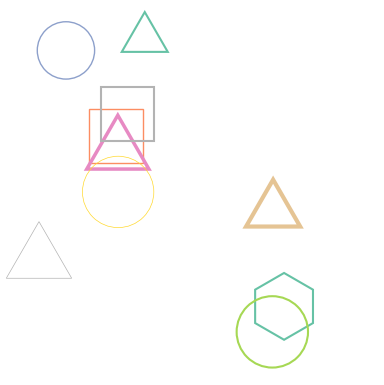[{"shape": "triangle", "thickness": 1.5, "radius": 0.34, "center": [0.376, 0.9]}, {"shape": "hexagon", "thickness": 1.5, "radius": 0.43, "center": [0.738, 0.204]}, {"shape": "square", "thickness": 1, "radius": 0.35, "center": [0.3, 0.647]}, {"shape": "circle", "thickness": 1, "radius": 0.37, "center": [0.171, 0.869]}, {"shape": "triangle", "thickness": 2.5, "radius": 0.47, "center": [0.306, 0.607]}, {"shape": "circle", "thickness": 1.5, "radius": 0.46, "center": [0.707, 0.138]}, {"shape": "circle", "thickness": 0.5, "radius": 0.46, "center": [0.307, 0.502]}, {"shape": "triangle", "thickness": 3, "radius": 0.41, "center": [0.709, 0.452]}, {"shape": "triangle", "thickness": 0.5, "radius": 0.49, "center": [0.101, 0.326]}, {"shape": "square", "thickness": 1.5, "radius": 0.35, "center": [0.331, 0.704]}]